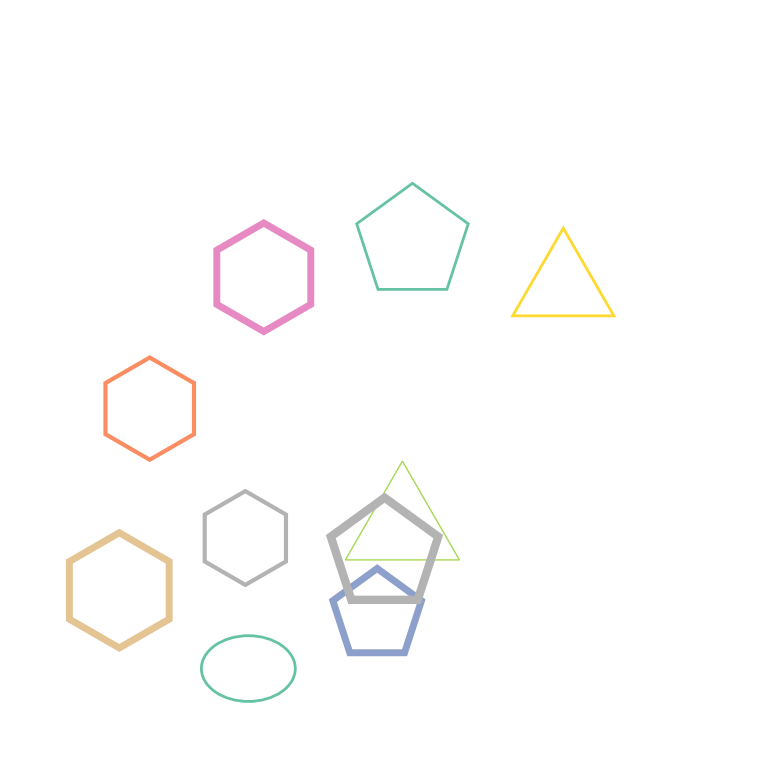[{"shape": "pentagon", "thickness": 1, "radius": 0.38, "center": [0.536, 0.686]}, {"shape": "oval", "thickness": 1, "radius": 0.3, "center": [0.323, 0.132]}, {"shape": "hexagon", "thickness": 1.5, "radius": 0.33, "center": [0.194, 0.469]}, {"shape": "pentagon", "thickness": 2.5, "radius": 0.3, "center": [0.49, 0.201]}, {"shape": "hexagon", "thickness": 2.5, "radius": 0.35, "center": [0.343, 0.64]}, {"shape": "triangle", "thickness": 0.5, "radius": 0.43, "center": [0.523, 0.316]}, {"shape": "triangle", "thickness": 1, "radius": 0.38, "center": [0.732, 0.628]}, {"shape": "hexagon", "thickness": 2.5, "radius": 0.37, "center": [0.155, 0.233]}, {"shape": "hexagon", "thickness": 1.5, "radius": 0.3, "center": [0.319, 0.301]}, {"shape": "pentagon", "thickness": 3, "radius": 0.37, "center": [0.499, 0.28]}]